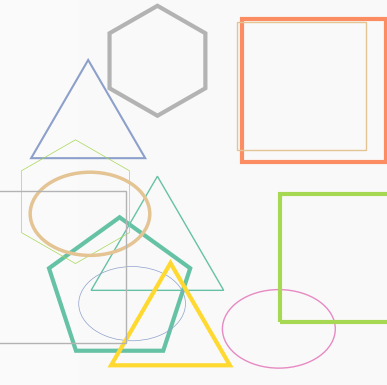[{"shape": "triangle", "thickness": 1, "radius": 0.99, "center": [0.406, 0.345]}, {"shape": "pentagon", "thickness": 3, "radius": 0.96, "center": [0.309, 0.244]}, {"shape": "square", "thickness": 3, "radius": 0.93, "center": [0.811, 0.764]}, {"shape": "triangle", "thickness": 1.5, "radius": 0.85, "center": [0.228, 0.674]}, {"shape": "oval", "thickness": 0.5, "radius": 0.69, "center": [0.341, 0.211]}, {"shape": "oval", "thickness": 1, "radius": 0.73, "center": [0.72, 0.146]}, {"shape": "square", "thickness": 3, "radius": 0.84, "center": [0.889, 0.33]}, {"shape": "hexagon", "thickness": 0.5, "radius": 0.8, "center": [0.195, 0.476]}, {"shape": "triangle", "thickness": 3, "radius": 0.89, "center": [0.44, 0.14]}, {"shape": "oval", "thickness": 2.5, "radius": 0.77, "center": [0.232, 0.445]}, {"shape": "square", "thickness": 1, "radius": 0.83, "center": [0.777, 0.776]}, {"shape": "square", "thickness": 1, "radius": 0.99, "center": [0.128, 0.307]}, {"shape": "hexagon", "thickness": 3, "radius": 0.71, "center": [0.406, 0.842]}]